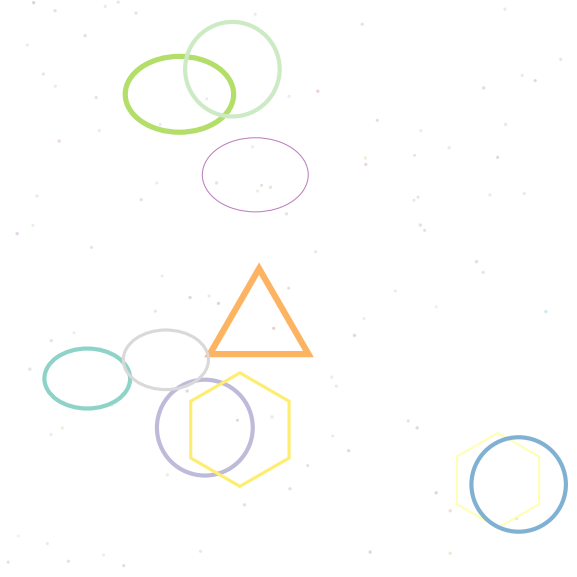[{"shape": "oval", "thickness": 2, "radius": 0.37, "center": [0.151, 0.344]}, {"shape": "hexagon", "thickness": 1, "radius": 0.41, "center": [0.862, 0.167]}, {"shape": "circle", "thickness": 2, "radius": 0.41, "center": [0.355, 0.259]}, {"shape": "circle", "thickness": 2, "radius": 0.41, "center": [0.898, 0.16]}, {"shape": "triangle", "thickness": 3, "radius": 0.49, "center": [0.449, 0.435]}, {"shape": "oval", "thickness": 2.5, "radius": 0.47, "center": [0.311, 0.836]}, {"shape": "oval", "thickness": 1.5, "radius": 0.37, "center": [0.287, 0.376]}, {"shape": "oval", "thickness": 0.5, "radius": 0.46, "center": [0.442, 0.696]}, {"shape": "circle", "thickness": 2, "radius": 0.41, "center": [0.402, 0.879]}, {"shape": "hexagon", "thickness": 1.5, "radius": 0.49, "center": [0.415, 0.255]}]